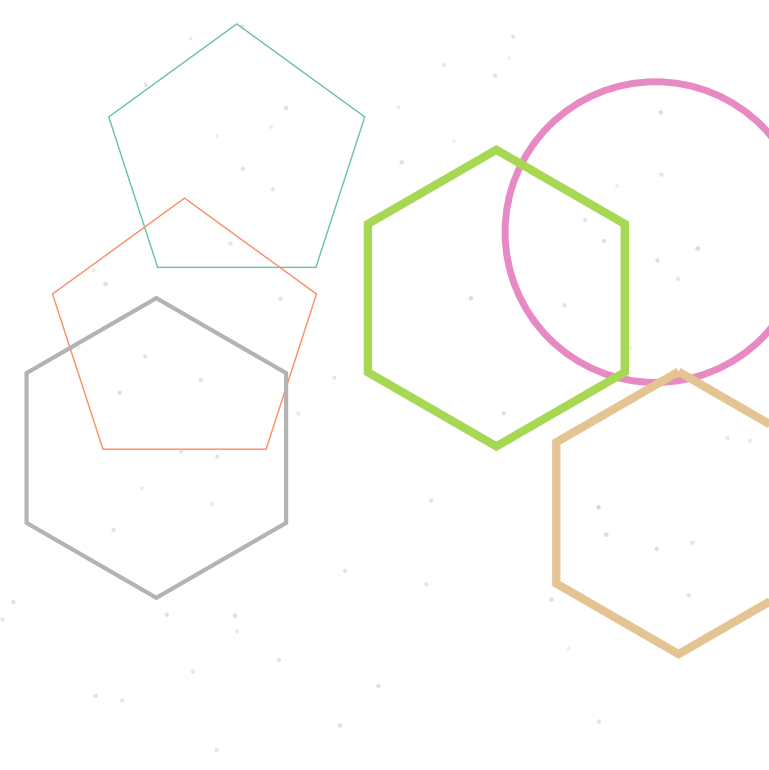[{"shape": "pentagon", "thickness": 0.5, "radius": 0.87, "center": [0.307, 0.794]}, {"shape": "pentagon", "thickness": 0.5, "radius": 0.9, "center": [0.24, 0.562]}, {"shape": "circle", "thickness": 2.5, "radius": 0.98, "center": [0.851, 0.699]}, {"shape": "hexagon", "thickness": 3, "radius": 0.96, "center": [0.645, 0.613]}, {"shape": "hexagon", "thickness": 3, "radius": 0.92, "center": [0.881, 0.334]}, {"shape": "hexagon", "thickness": 1.5, "radius": 0.97, "center": [0.203, 0.418]}]